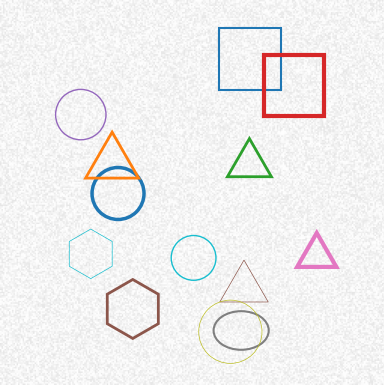[{"shape": "circle", "thickness": 2.5, "radius": 0.34, "center": [0.307, 0.497]}, {"shape": "square", "thickness": 1.5, "radius": 0.4, "center": [0.649, 0.848]}, {"shape": "triangle", "thickness": 2, "radius": 0.4, "center": [0.291, 0.577]}, {"shape": "triangle", "thickness": 2, "radius": 0.33, "center": [0.648, 0.574]}, {"shape": "square", "thickness": 3, "radius": 0.39, "center": [0.764, 0.777]}, {"shape": "circle", "thickness": 1, "radius": 0.33, "center": [0.21, 0.702]}, {"shape": "triangle", "thickness": 0.5, "radius": 0.36, "center": [0.634, 0.252]}, {"shape": "hexagon", "thickness": 2, "radius": 0.38, "center": [0.345, 0.197]}, {"shape": "triangle", "thickness": 3, "radius": 0.29, "center": [0.823, 0.336]}, {"shape": "oval", "thickness": 1.5, "radius": 0.36, "center": [0.626, 0.142]}, {"shape": "circle", "thickness": 0.5, "radius": 0.41, "center": [0.598, 0.138]}, {"shape": "circle", "thickness": 1, "radius": 0.29, "center": [0.503, 0.33]}, {"shape": "hexagon", "thickness": 0.5, "radius": 0.32, "center": [0.236, 0.341]}]